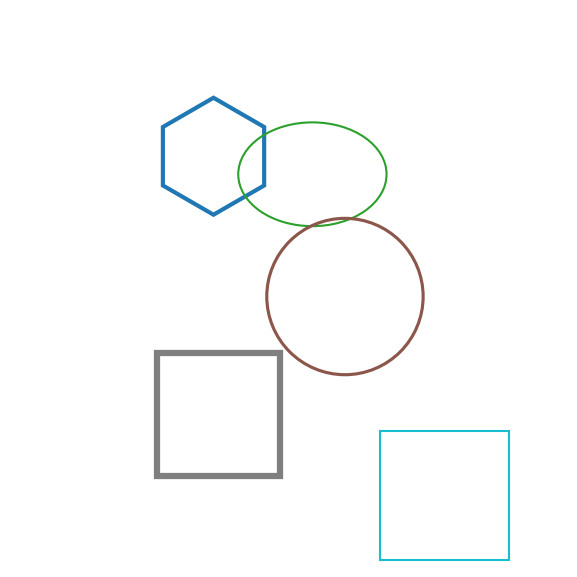[{"shape": "hexagon", "thickness": 2, "radius": 0.51, "center": [0.37, 0.729]}, {"shape": "oval", "thickness": 1, "radius": 0.64, "center": [0.541, 0.697]}, {"shape": "circle", "thickness": 1.5, "radius": 0.68, "center": [0.597, 0.486]}, {"shape": "square", "thickness": 3, "radius": 0.53, "center": [0.379, 0.281]}, {"shape": "square", "thickness": 1, "radius": 0.56, "center": [0.769, 0.141]}]